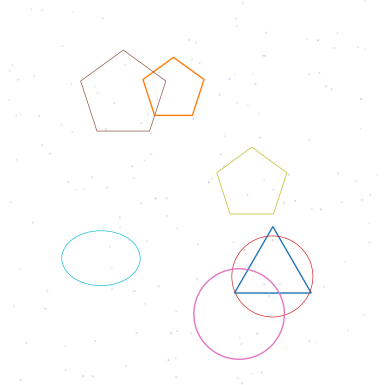[{"shape": "triangle", "thickness": 1, "radius": 0.58, "center": [0.709, 0.296]}, {"shape": "pentagon", "thickness": 1, "radius": 0.42, "center": [0.451, 0.768]}, {"shape": "circle", "thickness": 0.5, "radius": 0.53, "center": [0.707, 0.282]}, {"shape": "pentagon", "thickness": 0.5, "radius": 0.58, "center": [0.32, 0.754]}, {"shape": "circle", "thickness": 1, "radius": 0.59, "center": [0.621, 0.184]}, {"shape": "pentagon", "thickness": 0.5, "radius": 0.48, "center": [0.654, 0.522]}, {"shape": "oval", "thickness": 0.5, "radius": 0.51, "center": [0.262, 0.329]}]